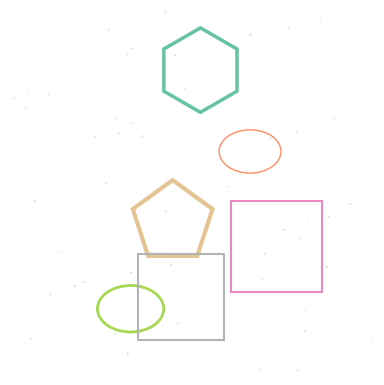[{"shape": "hexagon", "thickness": 2.5, "radius": 0.55, "center": [0.521, 0.818]}, {"shape": "oval", "thickness": 1, "radius": 0.4, "center": [0.649, 0.607]}, {"shape": "square", "thickness": 1.5, "radius": 0.59, "center": [0.718, 0.36]}, {"shape": "oval", "thickness": 2, "radius": 0.43, "center": [0.339, 0.198]}, {"shape": "pentagon", "thickness": 3, "radius": 0.54, "center": [0.448, 0.423]}, {"shape": "square", "thickness": 1.5, "radius": 0.56, "center": [0.47, 0.228]}]